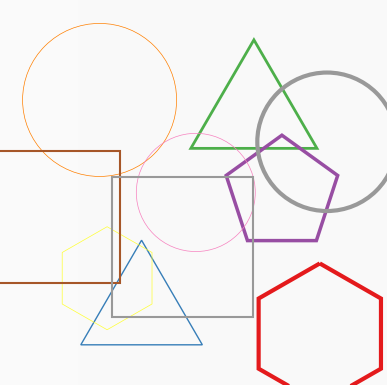[{"shape": "hexagon", "thickness": 3, "radius": 0.91, "center": [0.825, 0.134]}, {"shape": "triangle", "thickness": 1, "radius": 0.91, "center": [0.365, 0.195]}, {"shape": "triangle", "thickness": 2, "radius": 0.94, "center": [0.655, 0.709]}, {"shape": "pentagon", "thickness": 2.5, "radius": 0.76, "center": [0.728, 0.497]}, {"shape": "circle", "thickness": 0.5, "radius": 0.99, "center": [0.257, 0.74]}, {"shape": "hexagon", "thickness": 0.5, "radius": 0.67, "center": [0.276, 0.277]}, {"shape": "square", "thickness": 1.5, "radius": 0.86, "center": [0.138, 0.437]}, {"shape": "circle", "thickness": 0.5, "radius": 0.77, "center": [0.505, 0.5]}, {"shape": "square", "thickness": 1.5, "radius": 0.91, "center": [0.471, 0.358]}, {"shape": "circle", "thickness": 3, "radius": 0.9, "center": [0.844, 0.632]}]